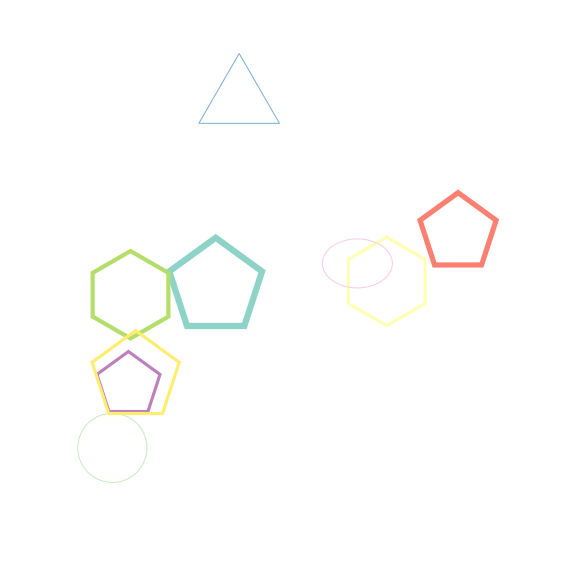[{"shape": "pentagon", "thickness": 3, "radius": 0.42, "center": [0.373, 0.503]}, {"shape": "hexagon", "thickness": 1.5, "radius": 0.38, "center": [0.67, 0.512]}, {"shape": "pentagon", "thickness": 2.5, "radius": 0.35, "center": [0.793, 0.596]}, {"shape": "triangle", "thickness": 0.5, "radius": 0.4, "center": [0.414, 0.826]}, {"shape": "hexagon", "thickness": 2, "radius": 0.38, "center": [0.226, 0.489]}, {"shape": "oval", "thickness": 0.5, "radius": 0.3, "center": [0.619, 0.543]}, {"shape": "pentagon", "thickness": 1.5, "radius": 0.29, "center": [0.222, 0.333]}, {"shape": "circle", "thickness": 0.5, "radius": 0.3, "center": [0.195, 0.224]}, {"shape": "pentagon", "thickness": 1.5, "radius": 0.4, "center": [0.235, 0.347]}]